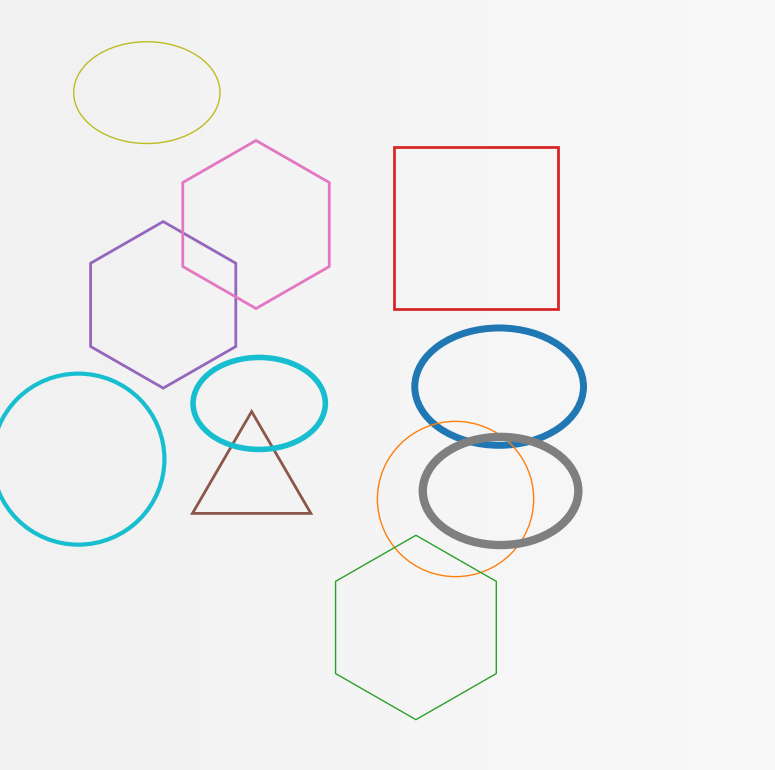[{"shape": "oval", "thickness": 2.5, "radius": 0.54, "center": [0.644, 0.498]}, {"shape": "circle", "thickness": 0.5, "radius": 0.5, "center": [0.588, 0.352]}, {"shape": "hexagon", "thickness": 0.5, "radius": 0.6, "center": [0.537, 0.185]}, {"shape": "square", "thickness": 1, "radius": 0.53, "center": [0.615, 0.704]}, {"shape": "hexagon", "thickness": 1, "radius": 0.54, "center": [0.211, 0.604]}, {"shape": "triangle", "thickness": 1, "radius": 0.44, "center": [0.325, 0.377]}, {"shape": "hexagon", "thickness": 1, "radius": 0.55, "center": [0.33, 0.708]}, {"shape": "oval", "thickness": 3, "radius": 0.5, "center": [0.646, 0.362]}, {"shape": "oval", "thickness": 0.5, "radius": 0.47, "center": [0.189, 0.88]}, {"shape": "oval", "thickness": 2, "radius": 0.43, "center": [0.334, 0.476]}, {"shape": "circle", "thickness": 1.5, "radius": 0.56, "center": [0.101, 0.404]}]